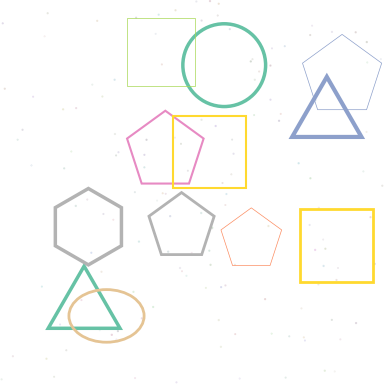[{"shape": "circle", "thickness": 2.5, "radius": 0.54, "center": [0.582, 0.831]}, {"shape": "triangle", "thickness": 2.5, "radius": 0.54, "center": [0.218, 0.201]}, {"shape": "pentagon", "thickness": 0.5, "radius": 0.41, "center": [0.653, 0.377]}, {"shape": "pentagon", "thickness": 0.5, "radius": 0.54, "center": [0.889, 0.803]}, {"shape": "triangle", "thickness": 3, "radius": 0.52, "center": [0.849, 0.696]}, {"shape": "pentagon", "thickness": 1.5, "radius": 0.52, "center": [0.429, 0.608]}, {"shape": "square", "thickness": 0.5, "radius": 0.44, "center": [0.418, 0.864]}, {"shape": "square", "thickness": 2, "radius": 0.48, "center": [0.874, 0.362]}, {"shape": "square", "thickness": 1.5, "radius": 0.47, "center": [0.544, 0.605]}, {"shape": "oval", "thickness": 2, "radius": 0.49, "center": [0.277, 0.179]}, {"shape": "pentagon", "thickness": 2, "radius": 0.45, "center": [0.472, 0.411]}, {"shape": "hexagon", "thickness": 2.5, "radius": 0.5, "center": [0.23, 0.411]}]